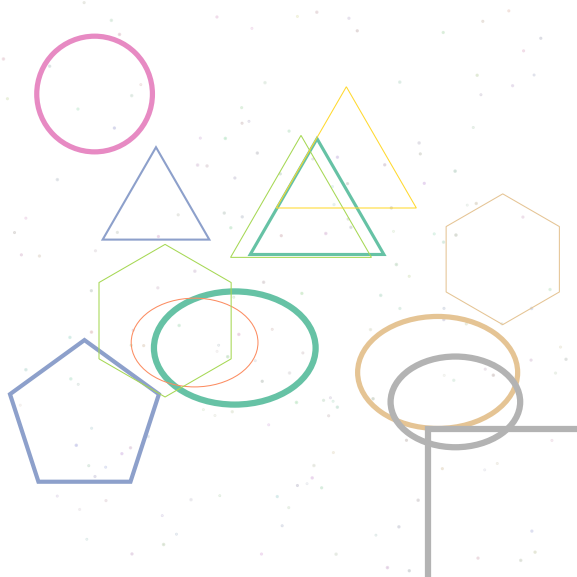[{"shape": "oval", "thickness": 3, "radius": 0.7, "center": [0.407, 0.397]}, {"shape": "triangle", "thickness": 1.5, "radius": 0.67, "center": [0.549, 0.625]}, {"shape": "oval", "thickness": 0.5, "radius": 0.55, "center": [0.337, 0.406]}, {"shape": "triangle", "thickness": 1, "radius": 0.53, "center": [0.27, 0.638]}, {"shape": "pentagon", "thickness": 2, "radius": 0.68, "center": [0.146, 0.275]}, {"shape": "circle", "thickness": 2.5, "radius": 0.5, "center": [0.164, 0.836]}, {"shape": "hexagon", "thickness": 0.5, "radius": 0.66, "center": [0.286, 0.444]}, {"shape": "triangle", "thickness": 0.5, "radius": 0.7, "center": [0.521, 0.624]}, {"shape": "triangle", "thickness": 0.5, "radius": 0.7, "center": [0.6, 0.709]}, {"shape": "hexagon", "thickness": 0.5, "radius": 0.57, "center": [0.871, 0.55]}, {"shape": "oval", "thickness": 2.5, "radius": 0.69, "center": [0.758, 0.354]}, {"shape": "oval", "thickness": 3, "radius": 0.56, "center": [0.789, 0.303]}, {"shape": "square", "thickness": 3, "radius": 0.68, "center": [0.877, 0.122]}]